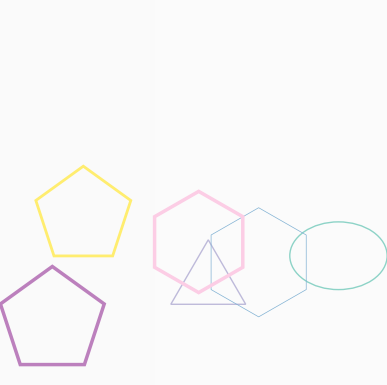[{"shape": "oval", "thickness": 1, "radius": 0.63, "center": [0.873, 0.336]}, {"shape": "triangle", "thickness": 1, "radius": 0.56, "center": [0.537, 0.265]}, {"shape": "hexagon", "thickness": 0.5, "radius": 0.71, "center": [0.668, 0.319]}, {"shape": "hexagon", "thickness": 2.5, "radius": 0.66, "center": [0.513, 0.371]}, {"shape": "pentagon", "thickness": 2.5, "radius": 0.7, "center": [0.135, 0.167]}, {"shape": "pentagon", "thickness": 2, "radius": 0.64, "center": [0.215, 0.439]}]